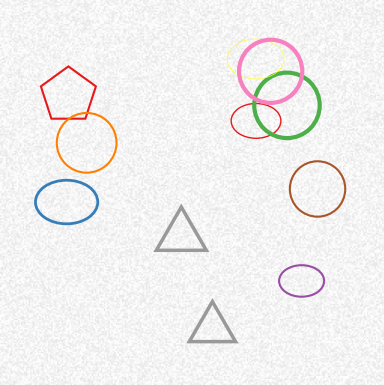[{"shape": "pentagon", "thickness": 1.5, "radius": 0.38, "center": [0.178, 0.752]}, {"shape": "oval", "thickness": 1, "radius": 0.32, "center": [0.665, 0.686]}, {"shape": "oval", "thickness": 2, "radius": 0.4, "center": [0.173, 0.475]}, {"shape": "circle", "thickness": 3, "radius": 0.43, "center": [0.745, 0.726]}, {"shape": "oval", "thickness": 1.5, "radius": 0.29, "center": [0.783, 0.27]}, {"shape": "circle", "thickness": 1.5, "radius": 0.39, "center": [0.225, 0.629]}, {"shape": "oval", "thickness": 0.5, "radius": 0.37, "center": [0.664, 0.847]}, {"shape": "circle", "thickness": 1.5, "radius": 0.36, "center": [0.825, 0.509]}, {"shape": "circle", "thickness": 3, "radius": 0.41, "center": [0.703, 0.815]}, {"shape": "triangle", "thickness": 2.5, "radius": 0.37, "center": [0.471, 0.387]}, {"shape": "triangle", "thickness": 2.5, "radius": 0.35, "center": [0.552, 0.147]}]